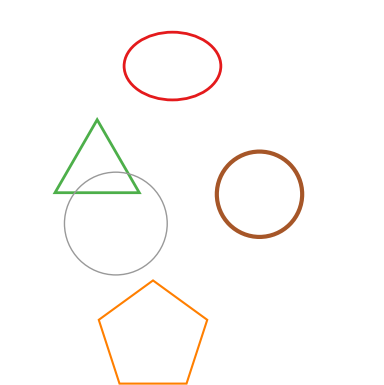[{"shape": "oval", "thickness": 2, "radius": 0.63, "center": [0.448, 0.828]}, {"shape": "triangle", "thickness": 2, "radius": 0.63, "center": [0.252, 0.563]}, {"shape": "pentagon", "thickness": 1.5, "radius": 0.74, "center": [0.397, 0.123]}, {"shape": "circle", "thickness": 3, "radius": 0.55, "center": [0.674, 0.495]}, {"shape": "circle", "thickness": 1, "radius": 0.67, "center": [0.301, 0.419]}]